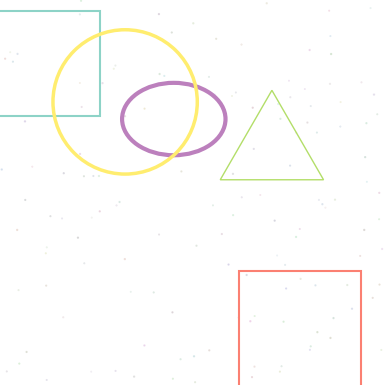[{"shape": "square", "thickness": 1.5, "radius": 0.68, "center": [0.123, 0.834]}, {"shape": "square", "thickness": 1.5, "radius": 0.79, "center": [0.778, 0.139]}, {"shape": "triangle", "thickness": 1, "radius": 0.77, "center": [0.706, 0.611]}, {"shape": "oval", "thickness": 3, "radius": 0.67, "center": [0.451, 0.691]}, {"shape": "circle", "thickness": 2.5, "radius": 0.94, "center": [0.325, 0.735]}]